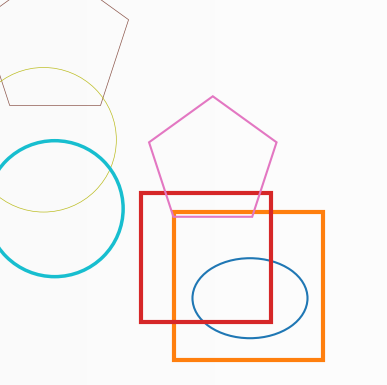[{"shape": "oval", "thickness": 1.5, "radius": 0.74, "center": [0.645, 0.225]}, {"shape": "square", "thickness": 3, "radius": 0.96, "center": [0.64, 0.258]}, {"shape": "square", "thickness": 3, "radius": 0.84, "center": [0.531, 0.331]}, {"shape": "pentagon", "thickness": 0.5, "radius": 1.0, "center": [0.142, 0.887]}, {"shape": "pentagon", "thickness": 1.5, "radius": 0.86, "center": [0.549, 0.577]}, {"shape": "circle", "thickness": 0.5, "radius": 0.94, "center": [0.113, 0.637]}, {"shape": "circle", "thickness": 2.5, "radius": 0.88, "center": [0.141, 0.458]}]